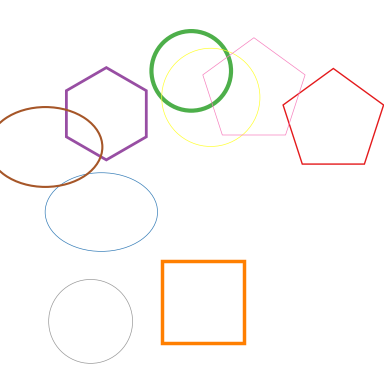[{"shape": "pentagon", "thickness": 1, "radius": 0.69, "center": [0.866, 0.685]}, {"shape": "oval", "thickness": 0.5, "radius": 0.73, "center": [0.263, 0.449]}, {"shape": "circle", "thickness": 3, "radius": 0.52, "center": [0.497, 0.816]}, {"shape": "hexagon", "thickness": 2, "radius": 0.6, "center": [0.276, 0.705]}, {"shape": "square", "thickness": 2.5, "radius": 0.53, "center": [0.527, 0.215]}, {"shape": "circle", "thickness": 0.5, "radius": 0.64, "center": [0.548, 0.747]}, {"shape": "oval", "thickness": 1.5, "radius": 0.74, "center": [0.118, 0.618]}, {"shape": "pentagon", "thickness": 0.5, "radius": 0.7, "center": [0.66, 0.762]}, {"shape": "circle", "thickness": 0.5, "radius": 0.54, "center": [0.235, 0.165]}]